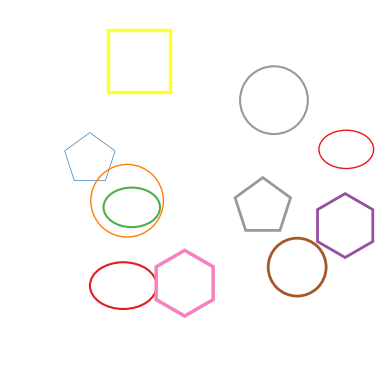[{"shape": "oval", "thickness": 1, "radius": 0.36, "center": [0.899, 0.612]}, {"shape": "oval", "thickness": 1.5, "radius": 0.43, "center": [0.32, 0.258]}, {"shape": "pentagon", "thickness": 0.5, "radius": 0.34, "center": [0.233, 0.587]}, {"shape": "oval", "thickness": 1.5, "radius": 0.37, "center": [0.342, 0.461]}, {"shape": "hexagon", "thickness": 2, "radius": 0.41, "center": [0.896, 0.414]}, {"shape": "circle", "thickness": 1, "radius": 0.47, "center": [0.33, 0.479]}, {"shape": "square", "thickness": 2.5, "radius": 0.4, "center": [0.361, 0.841]}, {"shape": "circle", "thickness": 2, "radius": 0.38, "center": [0.772, 0.306]}, {"shape": "hexagon", "thickness": 2.5, "radius": 0.43, "center": [0.48, 0.264]}, {"shape": "circle", "thickness": 1.5, "radius": 0.44, "center": [0.712, 0.74]}, {"shape": "pentagon", "thickness": 2, "radius": 0.38, "center": [0.683, 0.463]}]